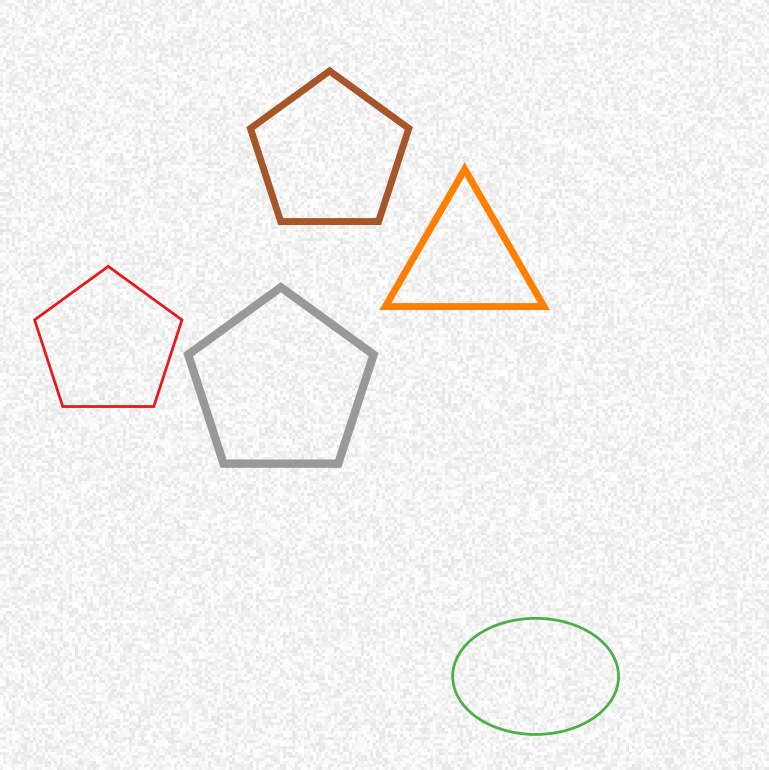[{"shape": "pentagon", "thickness": 1, "radius": 0.5, "center": [0.141, 0.553]}, {"shape": "oval", "thickness": 1, "radius": 0.54, "center": [0.696, 0.122]}, {"shape": "triangle", "thickness": 2.5, "radius": 0.59, "center": [0.604, 0.661]}, {"shape": "pentagon", "thickness": 2.5, "radius": 0.54, "center": [0.428, 0.8]}, {"shape": "pentagon", "thickness": 3, "radius": 0.63, "center": [0.365, 0.5]}]